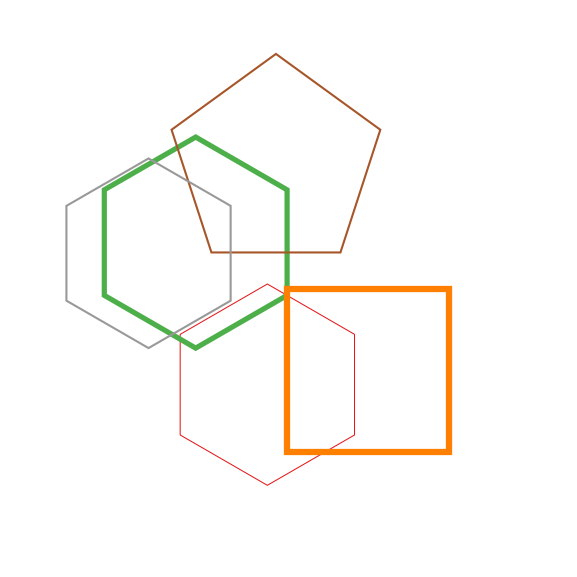[{"shape": "hexagon", "thickness": 0.5, "radius": 0.87, "center": [0.463, 0.333]}, {"shape": "hexagon", "thickness": 2.5, "radius": 0.91, "center": [0.339, 0.579]}, {"shape": "square", "thickness": 3, "radius": 0.7, "center": [0.637, 0.358]}, {"shape": "pentagon", "thickness": 1, "radius": 0.95, "center": [0.478, 0.716]}, {"shape": "hexagon", "thickness": 1, "radius": 0.82, "center": [0.257, 0.561]}]